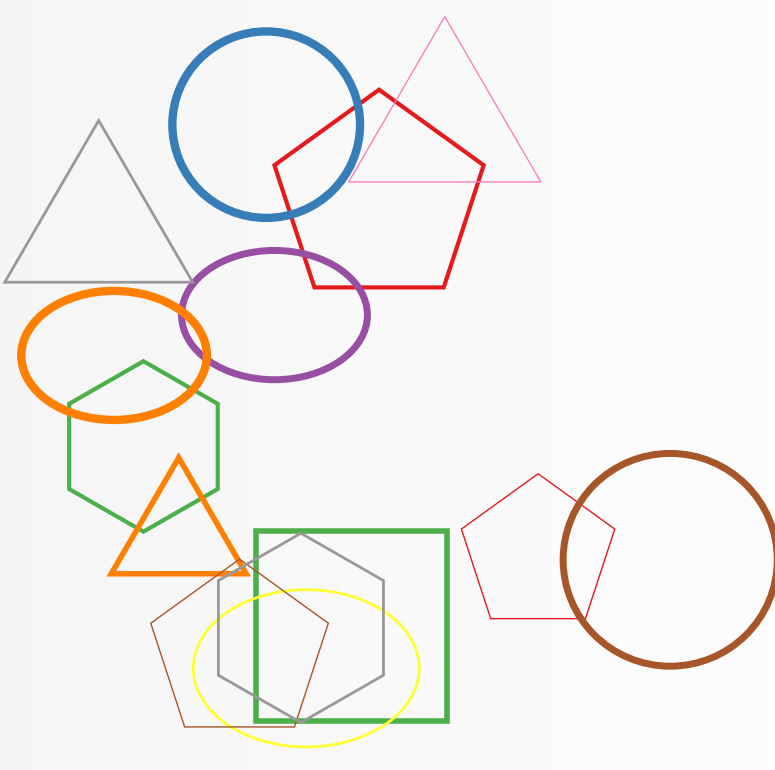[{"shape": "pentagon", "thickness": 0.5, "radius": 0.52, "center": [0.694, 0.281]}, {"shape": "pentagon", "thickness": 1.5, "radius": 0.71, "center": [0.489, 0.742]}, {"shape": "circle", "thickness": 3, "radius": 0.61, "center": [0.343, 0.838]}, {"shape": "hexagon", "thickness": 1.5, "radius": 0.55, "center": [0.185, 0.42]}, {"shape": "square", "thickness": 2, "radius": 0.62, "center": [0.453, 0.187]}, {"shape": "oval", "thickness": 2.5, "radius": 0.6, "center": [0.354, 0.591]}, {"shape": "triangle", "thickness": 2, "radius": 0.5, "center": [0.231, 0.305]}, {"shape": "oval", "thickness": 3, "radius": 0.6, "center": [0.147, 0.538]}, {"shape": "oval", "thickness": 1, "radius": 0.73, "center": [0.395, 0.132]}, {"shape": "circle", "thickness": 2.5, "radius": 0.69, "center": [0.865, 0.273]}, {"shape": "pentagon", "thickness": 0.5, "radius": 0.6, "center": [0.309, 0.153]}, {"shape": "triangle", "thickness": 0.5, "radius": 0.72, "center": [0.574, 0.835]}, {"shape": "triangle", "thickness": 1, "radius": 0.7, "center": [0.127, 0.703]}, {"shape": "hexagon", "thickness": 1, "radius": 0.61, "center": [0.388, 0.185]}]